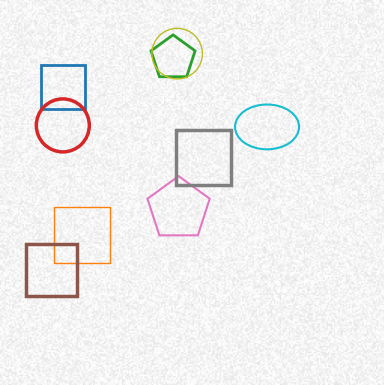[{"shape": "square", "thickness": 2, "radius": 0.29, "center": [0.165, 0.773]}, {"shape": "square", "thickness": 1, "radius": 0.36, "center": [0.214, 0.388]}, {"shape": "pentagon", "thickness": 2, "radius": 0.3, "center": [0.45, 0.849]}, {"shape": "circle", "thickness": 2.5, "radius": 0.34, "center": [0.163, 0.674]}, {"shape": "square", "thickness": 2.5, "radius": 0.33, "center": [0.133, 0.299]}, {"shape": "pentagon", "thickness": 1.5, "radius": 0.43, "center": [0.464, 0.458]}, {"shape": "square", "thickness": 2.5, "radius": 0.36, "center": [0.529, 0.591]}, {"shape": "circle", "thickness": 1, "radius": 0.33, "center": [0.46, 0.861]}, {"shape": "oval", "thickness": 1.5, "radius": 0.42, "center": [0.694, 0.67]}]